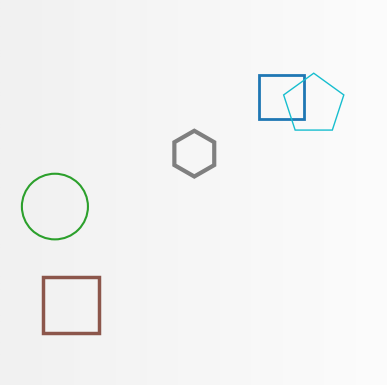[{"shape": "square", "thickness": 2, "radius": 0.29, "center": [0.727, 0.748]}, {"shape": "circle", "thickness": 1.5, "radius": 0.43, "center": [0.142, 0.463]}, {"shape": "square", "thickness": 2.5, "radius": 0.36, "center": [0.183, 0.208]}, {"shape": "hexagon", "thickness": 3, "radius": 0.3, "center": [0.501, 0.601]}, {"shape": "pentagon", "thickness": 1, "radius": 0.41, "center": [0.81, 0.728]}]